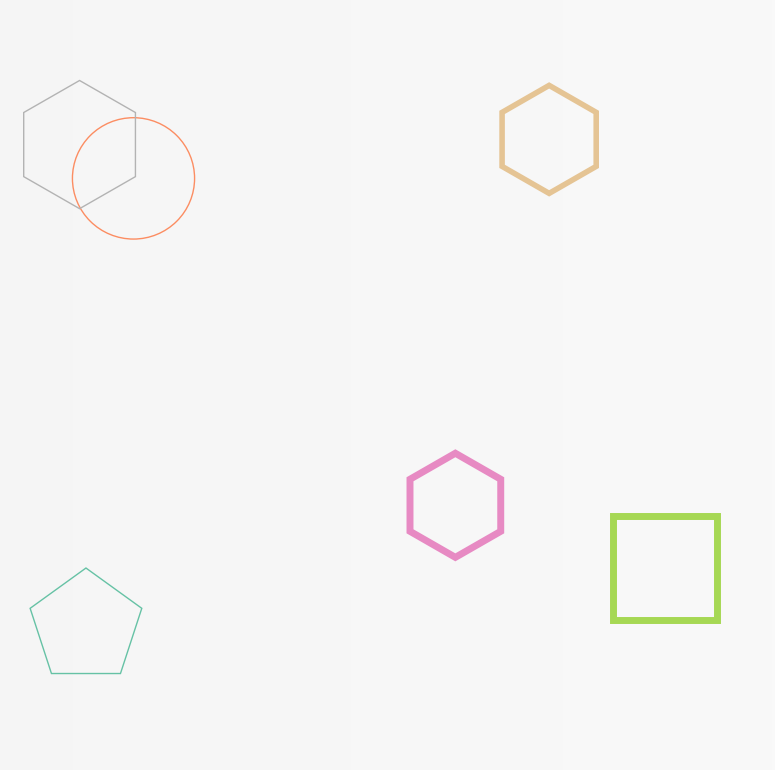[{"shape": "pentagon", "thickness": 0.5, "radius": 0.38, "center": [0.111, 0.187]}, {"shape": "circle", "thickness": 0.5, "radius": 0.39, "center": [0.172, 0.768]}, {"shape": "hexagon", "thickness": 2.5, "radius": 0.34, "center": [0.588, 0.344]}, {"shape": "square", "thickness": 2.5, "radius": 0.34, "center": [0.858, 0.262]}, {"shape": "hexagon", "thickness": 2, "radius": 0.35, "center": [0.709, 0.819]}, {"shape": "hexagon", "thickness": 0.5, "radius": 0.42, "center": [0.103, 0.812]}]